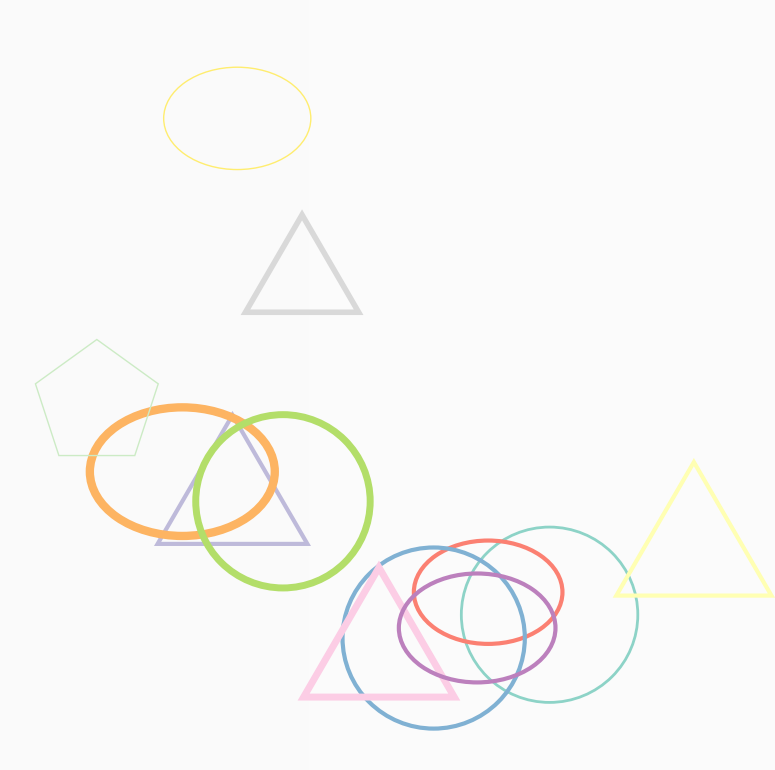[{"shape": "circle", "thickness": 1, "radius": 0.57, "center": [0.709, 0.202]}, {"shape": "triangle", "thickness": 1.5, "radius": 0.58, "center": [0.895, 0.284]}, {"shape": "triangle", "thickness": 1.5, "radius": 0.56, "center": [0.3, 0.349]}, {"shape": "oval", "thickness": 1.5, "radius": 0.48, "center": [0.63, 0.231]}, {"shape": "circle", "thickness": 1.5, "radius": 0.59, "center": [0.56, 0.171]}, {"shape": "oval", "thickness": 3, "radius": 0.6, "center": [0.235, 0.387]}, {"shape": "circle", "thickness": 2.5, "radius": 0.56, "center": [0.365, 0.349]}, {"shape": "triangle", "thickness": 2.5, "radius": 0.56, "center": [0.489, 0.151]}, {"shape": "triangle", "thickness": 2, "radius": 0.42, "center": [0.39, 0.637]}, {"shape": "oval", "thickness": 1.5, "radius": 0.51, "center": [0.616, 0.184]}, {"shape": "pentagon", "thickness": 0.5, "radius": 0.42, "center": [0.125, 0.476]}, {"shape": "oval", "thickness": 0.5, "radius": 0.47, "center": [0.306, 0.846]}]